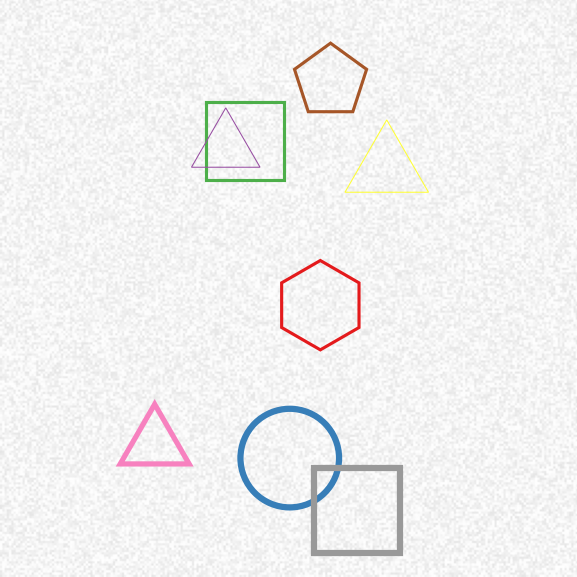[{"shape": "hexagon", "thickness": 1.5, "radius": 0.39, "center": [0.555, 0.471]}, {"shape": "circle", "thickness": 3, "radius": 0.43, "center": [0.502, 0.206]}, {"shape": "square", "thickness": 1.5, "radius": 0.34, "center": [0.424, 0.755]}, {"shape": "triangle", "thickness": 0.5, "radius": 0.34, "center": [0.391, 0.744]}, {"shape": "triangle", "thickness": 0.5, "radius": 0.42, "center": [0.67, 0.708]}, {"shape": "pentagon", "thickness": 1.5, "radius": 0.33, "center": [0.572, 0.859]}, {"shape": "triangle", "thickness": 2.5, "radius": 0.34, "center": [0.268, 0.23]}, {"shape": "square", "thickness": 3, "radius": 0.37, "center": [0.618, 0.115]}]